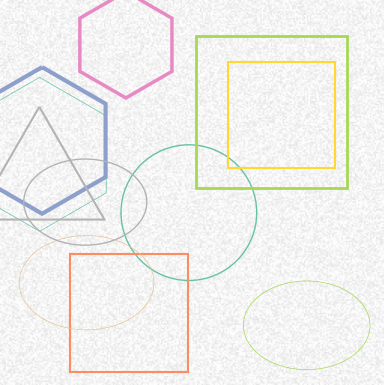[{"shape": "hexagon", "thickness": 0.5, "radius": 1.0, "center": [0.103, 0.599]}, {"shape": "circle", "thickness": 1, "radius": 0.88, "center": [0.49, 0.448]}, {"shape": "square", "thickness": 1.5, "radius": 0.77, "center": [0.334, 0.188]}, {"shape": "hexagon", "thickness": 3, "radius": 0.95, "center": [0.109, 0.635]}, {"shape": "hexagon", "thickness": 2.5, "radius": 0.69, "center": [0.327, 0.884]}, {"shape": "oval", "thickness": 0.5, "radius": 0.82, "center": [0.797, 0.155]}, {"shape": "square", "thickness": 2, "radius": 0.98, "center": [0.704, 0.709]}, {"shape": "square", "thickness": 1.5, "radius": 0.69, "center": [0.731, 0.701]}, {"shape": "oval", "thickness": 0.5, "radius": 0.87, "center": [0.225, 0.266]}, {"shape": "oval", "thickness": 1, "radius": 0.8, "center": [0.221, 0.475]}, {"shape": "triangle", "thickness": 1.5, "radius": 0.98, "center": [0.102, 0.527]}]